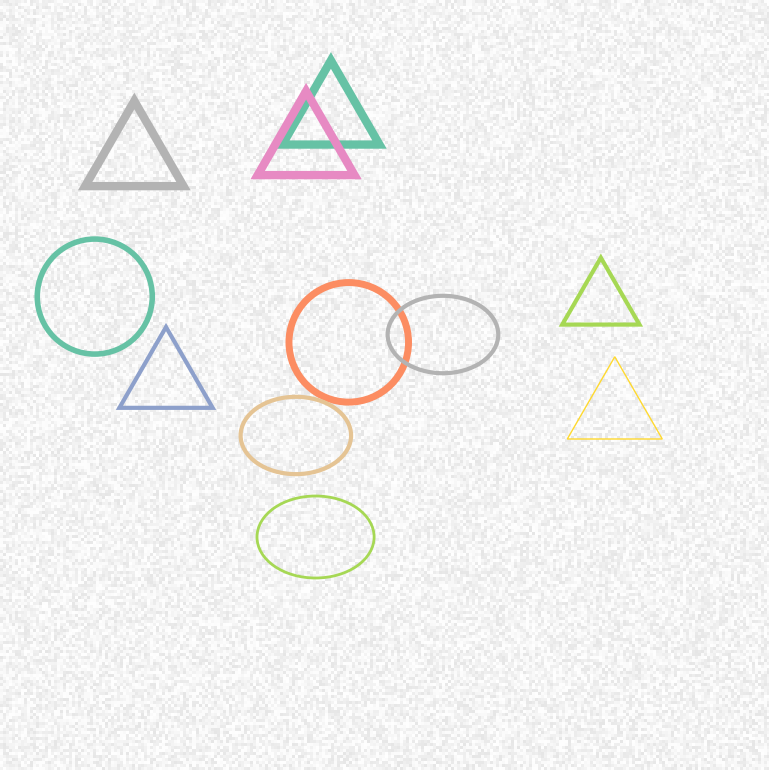[{"shape": "triangle", "thickness": 3, "radius": 0.36, "center": [0.43, 0.849]}, {"shape": "circle", "thickness": 2, "radius": 0.37, "center": [0.123, 0.615]}, {"shape": "circle", "thickness": 2.5, "radius": 0.39, "center": [0.453, 0.555]}, {"shape": "triangle", "thickness": 1.5, "radius": 0.35, "center": [0.216, 0.505]}, {"shape": "triangle", "thickness": 3, "radius": 0.36, "center": [0.398, 0.809]}, {"shape": "triangle", "thickness": 1.5, "radius": 0.29, "center": [0.78, 0.607]}, {"shape": "oval", "thickness": 1, "radius": 0.38, "center": [0.41, 0.303]}, {"shape": "triangle", "thickness": 0.5, "radius": 0.36, "center": [0.798, 0.465]}, {"shape": "oval", "thickness": 1.5, "radius": 0.36, "center": [0.384, 0.434]}, {"shape": "triangle", "thickness": 3, "radius": 0.37, "center": [0.174, 0.795]}, {"shape": "oval", "thickness": 1.5, "radius": 0.36, "center": [0.575, 0.566]}]